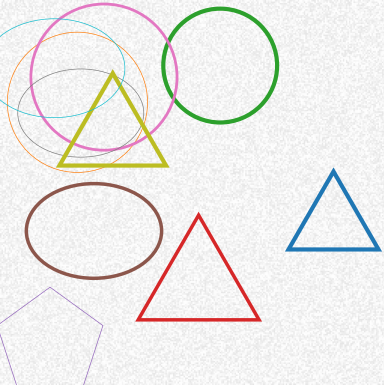[{"shape": "triangle", "thickness": 3, "radius": 0.67, "center": [0.866, 0.42]}, {"shape": "circle", "thickness": 0.5, "radius": 0.91, "center": [0.201, 0.734]}, {"shape": "circle", "thickness": 3, "radius": 0.74, "center": [0.572, 0.83]}, {"shape": "triangle", "thickness": 2.5, "radius": 0.91, "center": [0.516, 0.26]}, {"shape": "pentagon", "thickness": 0.5, "radius": 0.72, "center": [0.13, 0.11]}, {"shape": "oval", "thickness": 2.5, "radius": 0.88, "center": [0.244, 0.4]}, {"shape": "circle", "thickness": 2, "radius": 0.95, "center": [0.27, 0.8]}, {"shape": "oval", "thickness": 0.5, "radius": 0.82, "center": [0.21, 0.706]}, {"shape": "triangle", "thickness": 3, "radius": 0.8, "center": [0.293, 0.65]}, {"shape": "oval", "thickness": 0.5, "radius": 0.92, "center": [0.141, 0.823]}]